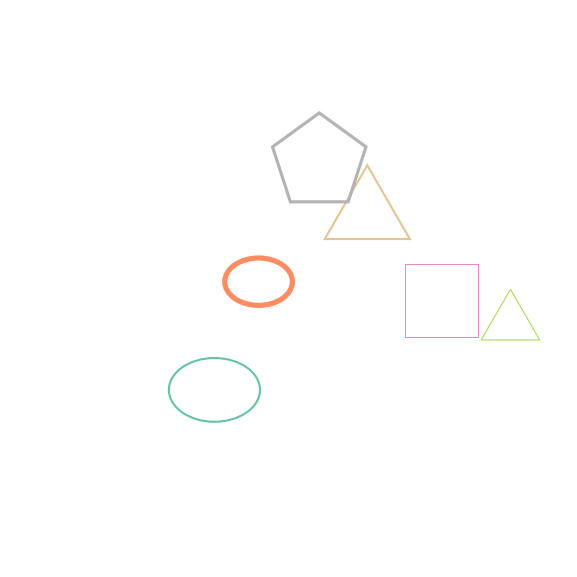[{"shape": "oval", "thickness": 1, "radius": 0.39, "center": [0.371, 0.324]}, {"shape": "oval", "thickness": 2.5, "radius": 0.29, "center": [0.448, 0.511]}, {"shape": "square", "thickness": 0.5, "radius": 0.31, "center": [0.764, 0.479]}, {"shape": "triangle", "thickness": 0.5, "radius": 0.29, "center": [0.884, 0.44]}, {"shape": "triangle", "thickness": 1, "radius": 0.43, "center": [0.636, 0.628]}, {"shape": "pentagon", "thickness": 1.5, "radius": 0.43, "center": [0.553, 0.718]}]